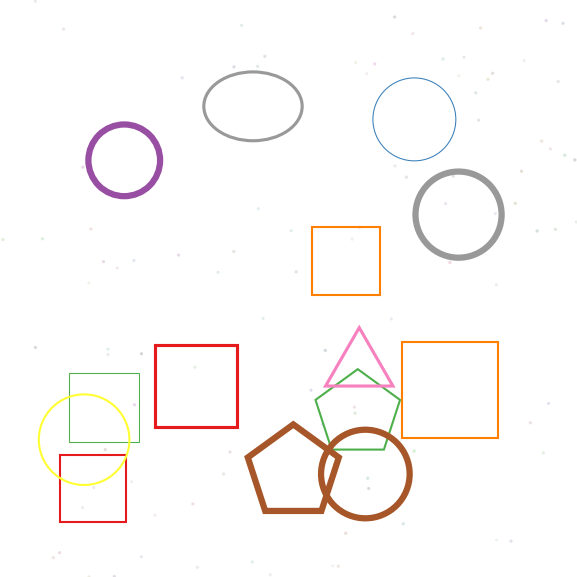[{"shape": "square", "thickness": 1.5, "radius": 0.35, "center": [0.34, 0.331]}, {"shape": "square", "thickness": 1, "radius": 0.29, "center": [0.161, 0.153]}, {"shape": "circle", "thickness": 0.5, "radius": 0.36, "center": [0.718, 0.792]}, {"shape": "pentagon", "thickness": 1, "radius": 0.38, "center": [0.62, 0.283]}, {"shape": "square", "thickness": 0.5, "radius": 0.3, "center": [0.18, 0.294]}, {"shape": "circle", "thickness": 3, "radius": 0.31, "center": [0.215, 0.722]}, {"shape": "square", "thickness": 1, "radius": 0.29, "center": [0.599, 0.547]}, {"shape": "square", "thickness": 1, "radius": 0.41, "center": [0.779, 0.324]}, {"shape": "circle", "thickness": 1, "radius": 0.39, "center": [0.146, 0.238]}, {"shape": "pentagon", "thickness": 3, "radius": 0.41, "center": [0.508, 0.181]}, {"shape": "circle", "thickness": 3, "radius": 0.38, "center": [0.633, 0.178]}, {"shape": "triangle", "thickness": 1.5, "radius": 0.34, "center": [0.622, 0.364]}, {"shape": "circle", "thickness": 3, "radius": 0.37, "center": [0.794, 0.627]}, {"shape": "oval", "thickness": 1.5, "radius": 0.43, "center": [0.438, 0.815]}]